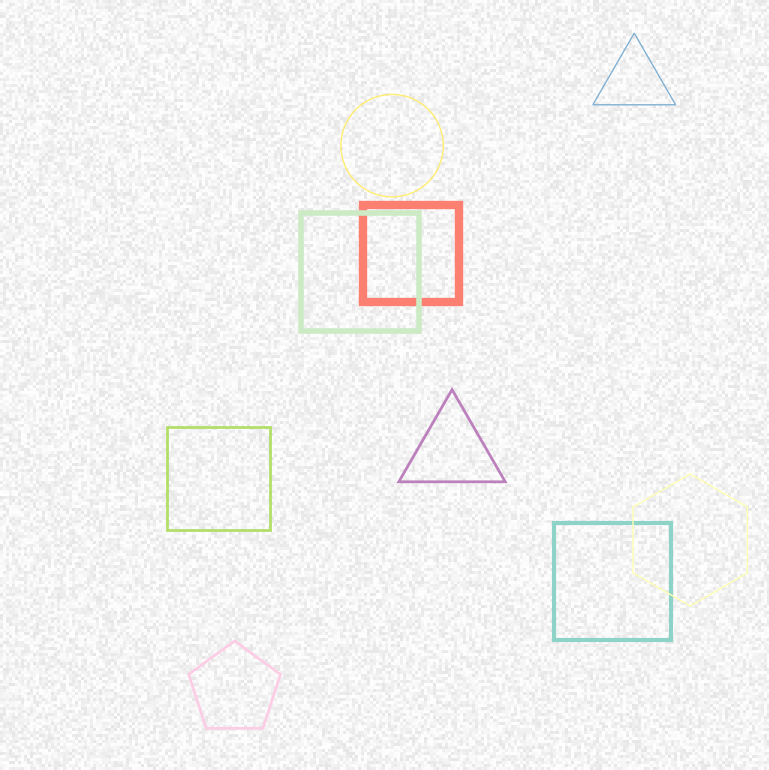[{"shape": "square", "thickness": 1.5, "radius": 0.38, "center": [0.795, 0.245]}, {"shape": "hexagon", "thickness": 0.5, "radius": 0.43, "center": [0.896, 0.299]}, {"shape": "square", "thickness": 3, "radius": 0.31, "center": [0.534, 0.671]}, {"shape": "triangle", "thickness": 0.5, "radius": 0.31, "center": [0.824, 0.895]}, {"shape": "square", "thickness": 1, "radius": 0.34, "center": [0.284, 0.379]}, {"shape": "pentagon", "thickness": 1, "radius": 0.31, "center": [0.305, 0.105]}, {"shape": "triangle", "thickness": 1, "radius": 0.4, "center": [0.587, 0.414]}, {"shape": "square", "thickness": 2, "radius": 0.38, "center": [0.467, 0.647]}, {"shape": "circle", "thickness": 0.5, "radius": 0.33, "center": [0.509, 0.811]}]